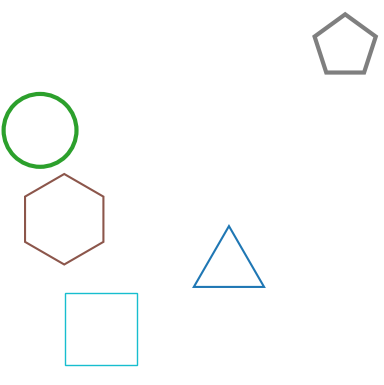[{"shape": "triangle", "thickness": 1.5, "radius": 0.53, "center": [0.595, 0.307]}, {"shape": "circle", "thickness": 3, "radius": 0.47, "center": [0.104, 0.661]}, {"shape": "hexagon", "thickness": 1.5, "radius": 0.59, "center": [0.167, 0.431]}, {"shape": "pentagon", "thickness": 3, "radius": 0.42, "center": [0.897, 0.879]}, {"shape": "square", "thickness": 1, "radius": 0.46, "center": [0.262, 0.146]}]